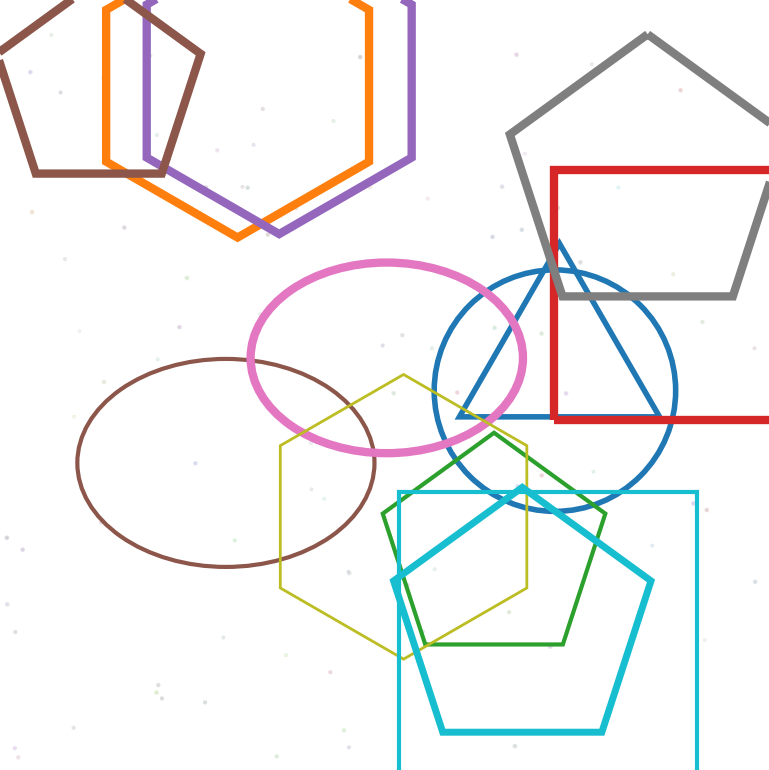[{"shape": "circle", "thickness": 2, "radius": 0.78, "center": [0.721, 0.493]}, {"shape": "triangle", "thickness": 2, "radius": 0.75, "center": [0.727, 0.534]}, {"shape": "hexagon", "thickness": 3, "radius": 0.99, "center": [0.309, 0.889]}, {"shape": "pentagon", "thickness": 1.5, "radius": 0.76, "center": [0.642, 0.286]}, {"shape": "square", "thickness": 3, "radius": 0.81, "center": [0.882, 0.617]}, {"shape": "hexagon", "thickness": 3, "radius": 0.99, "center": [0.363, 0.895]}, {"shape": "oval", "thickness": 1.5, "radius": 0.96, "center": [0.293, 0.399]}, {"shape": "pentagon", "thickness": 3, "radius": 0.7, "center": [0.128, 0.887]}, {"shape": "oval", "thickness": 3, "radius": 0.88, "center": [0.502, 0.535]}, {"shape": "pentagon", "thickness": 3, "radius": 0.94, "center": [0.841, 0.767]}, {"shape": "hexagon", "thickness": 1, "radius": 0.92, "center": [0.524, 0.329]}, {"shape": "pentagon", "thickness": 2.5, "radius": 0.88, "center": [0.678, 0.191]}, {"shape": "square", "thickness": 1.5, "radius": 0.97, "center": [0.712, 0.168]}]